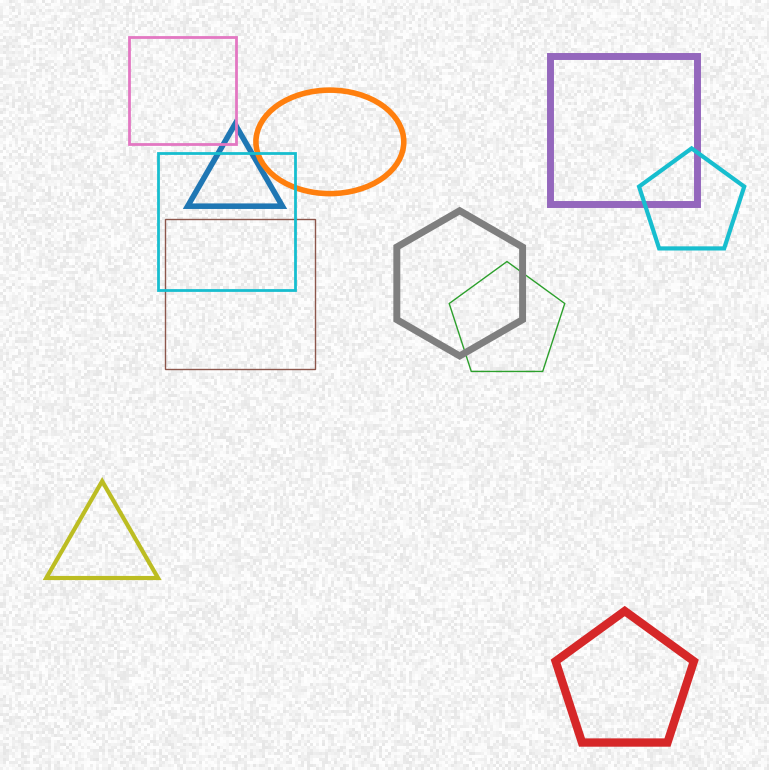[{"shape": "triangle", "thickness": 2, "radius": 0.36, "center": [0.305, 0.768]}, {"shape": "oval", "thickness": 2, "radius": 0.48, "center": [0.428, 0.816]}, {"shape": "pentagon", "thickness": 0.5, "radius": 0.39, "center": [0.658, 0.581]}, {"shape": "pentagon", "thickness": 3, "radius": 0.47, "center": [0.811, 0.112]}, {"shape": "square", "thickness": 2.5, "radius": 0.48, "center": [0.81, 0.831]}, {"shape": "square", "thickness": 0.5, "radius": 0.49, "center": [0.312, 0.618]}, {"shape": "square", "thickness": 1, "radius": 0.35, "center": [0.237, 0.883]}, {"shape": "hexagon", "thickness": 2.5, "radius": 0.47, "center": [0.597, 0.632]}, {"shape": "triangle", "thickness": 1.5, "radius": 0.42, "center": [0.133, 0.291]}, {"shape": "square", "thickness": 1, "radius": 0.44, "center": [0.294, 0.712]}, {"shape": "pentagon", "thickness": 1.5, "radius": 0.36, "center": [0.898, 0.735]}]